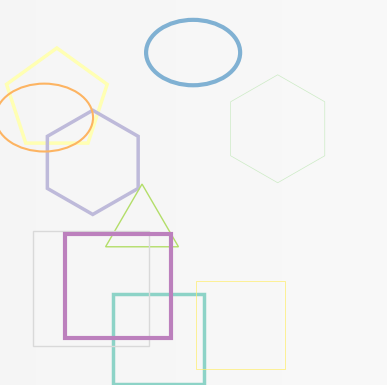[{"shape": "square", "thickness": 2.5, "radius": 0.58, "center": [0.409, 0.119]}, {"shape": "pentagon", "thickness": 2.5, "radius": 0.68, "center": [0.147, 0.739]}, {"shape": "hexagon", "thickness": 2.5, "radius": 0.68, "center": [0.239, 0.578]}, {"shape": "oval", "thickness": 3, "radius": 0.61, "center": [0.498, 0.863]}, {"shape": "oval", "thickness": 1.5, "radius": 0.63, "center": [0.114, 0.695]}, {"shape": "triangle", "thickness": 1, "radius": 0.54, "center": [0.367, 0.413]}, {"shape": "square", "thickness": 1, "radius": 0.75, "center": [0.235, 0.25]}, {"shape": "square", "thickness": 3, "radius": 0.68, "center": [0.305, 0.257]}, {"shape": "hexagon", "thickness": 0.5, "radius": 0.7, "center": [0.717, 0.666]}, {"shape": "square", "thickness": 0.5, "radius": 0.57, "center": [0.621, 0.155]}]